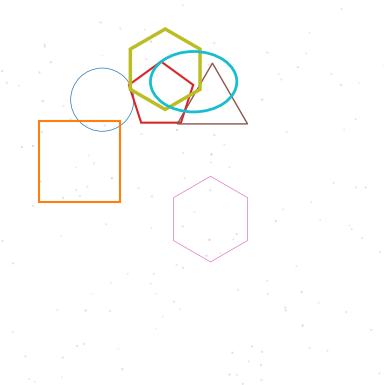[{"shape": "circle", "thickness": 0.5, "radius": 0.41, "center": [0.266, 0.741]}, {"shape": "square", "thickness": 1.5, "radius": 0.53, "center": [0.208, 0.58]}, {"shape": "pentagon", "thickness": 1.5, "radius": 0.44, "center": [0.418, 0.752]}, {"shape": "triangle", "thickness": 1, "radius": 0.53, "center": [0.552, 0.731]}, {"shape": "hexagon", "thickness": 0.5, "radius": 0.56, "center": [0.547, 0.431]}, {"shape": "hexagon", "thickness": 2.5, "radius": 0.52, "center": [0.429, 0.82]}, {"shape": "oval", "thickness": 2, "radius": 0.56, "center": [0.503, 0.788]}]